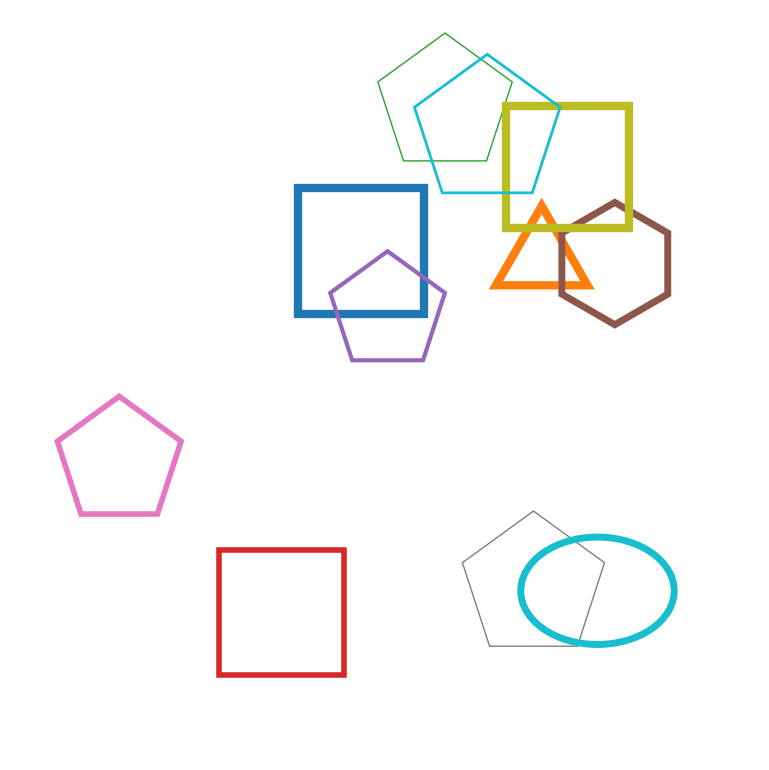[{"shape": "square", "thickness": 3, "radius": 0.41, "center": [0.469, 0.674]}, {"shape": "triangle", "thickness": 3, "radius": 0.34, "center": [0.704, 0.664]}, {"shape": "pentagon", "thickness": 0.5, "radius": 0.46, "center": [0.578, 0.865]}, {"shape": "square", "thickness": 2, "radius": 0.4, "center": [0.365, 0.205]}, {"shape": "pentagon", "thickness": 1.5, "radius": 0.39, "center": [0.503, 0.595]}, {"shape": "hexagon", "thickness": 2.5, "radius": 0.4, "center": [0.798, 0.658]}, {"shape": "pentagon", "thickness": 2, "radius": 0.42, "center": [0.155, 0.401]}, {"shape": "pentagon", "thickness": 0.5, "radius": 0.49, "center": [0.693, 0.239]}, {"shape": "square", "thickness": 3, "radius": 0.4, "center": [0.737, 0.783]}, {"shape": "pentagon", "thickness": 1, "radius": 0.5, "center": [0.633, 0.83]}, {"shape": "oval", "thickness": 2.5, "radius": 0.5, "center": [0.776, 0.233]}]